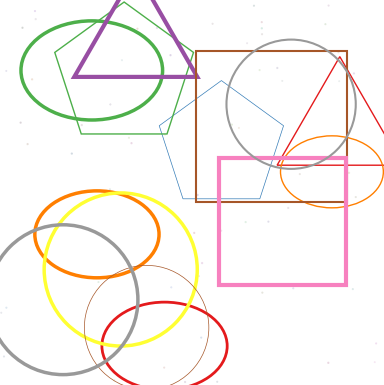[{"shape": "triangle", "thickness": 1, "radius": 0.94, "center": [0.883, 0.665]}, {"shape": "oval", "thickness": 2, "radius": 0.81, "center": [0.427, 0.101]}, {"shape": "pentagon", "thickness": 0.5, "radius": 0.85, "center": [0.575, 0.621]}, {"shape": "oval", "thickness": 2.5, "radius": 0.92, "center": [0.238, 0.817]}, {"shape": "pentagon", "thickness": 1, "radius": 0.95, "center": [0.322, 0.805]}, {"shape": "triangle", "thickness": 3, "radius": 0.92, "center": [0.353, 0.892]}, {"shape": "oval", "thickness": 1, "radius": 0.67, "center": [0.862, 0.554]}, {"shape": "oval", "thickness": 2.5, "radius": 0.81, "center": [0.252, 0.391]}, {"shape": "circle", "thickness": 2.5, "radius": 0.99, "center": [0.314, 0.3]}, {"shape": "square", "thickness": 1.5, "radius": 0.98, "center": [0.705, 0.671]}, {"shape": "circle", "thickness": 0.5, "radius": 0.81, "center": [0.381, 0.149]}, {"shape": "square", "thickness": 3, "radius": 0.82, "center": [0.733, 0.425]}, {"shape": "circle", "thickness": 2.5, "radius": 0.97, "center": [0.164, 0.222]}, {"shape": "circle", "thickness": 1.5, "radius": 0.84, "center": [0.756, 0.729]}]